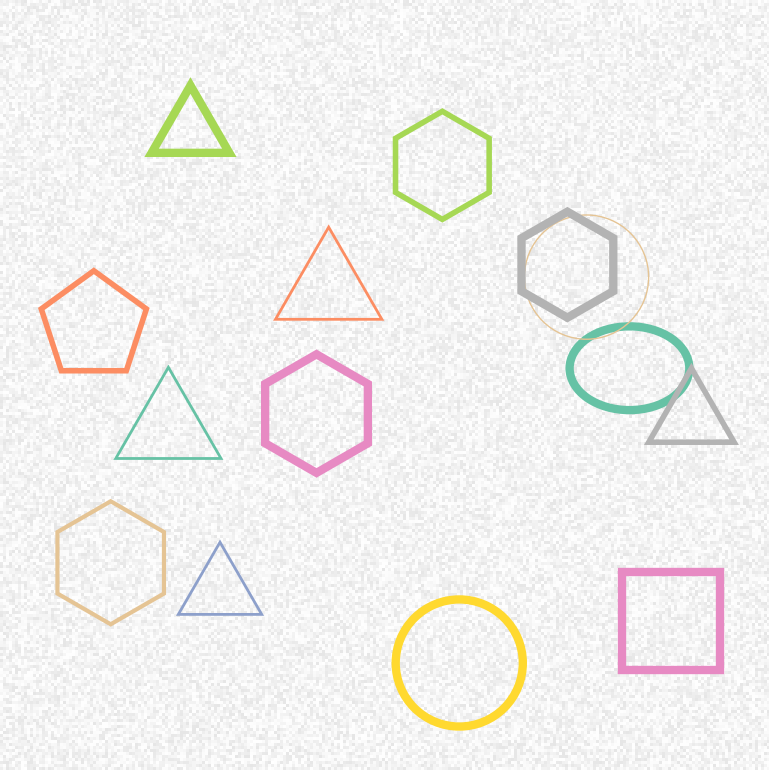[{"shape": "oval", "thickness": 3, "radius": 0.39, "center": [0.817, 0.522]}, {"shape": "triangle", "thickness": 1, "radius": 0.39, "center": [0.219, 0.444]}, {"shape": "pentagon", "thickness": 2, "radius": 0.36, "center": [0.122, 0.577]}, {"shape": "triangle", "thickness": 1, "radius": 0.4, "center": [0.427, 0.625]}, {"shape": "triangle", "thickness": 1, "radius": 0.31, "center": [0.286, 0.233]}, {"shape": "hexagon", "thickness": 3, "radius": 0.39, "center": [0.411, 0.463]}, {"shape": "square", "thickness": 3, "radius": 0.32, "center": [0.872, 0.194]}, {"shape": "hexagon", "thickness": 2, "radius": 0.35, "center": [0.574, 0.785]}, {"shape": "triangle", "thickness": 3, "radius": 0.29, "center": [0.247, 0.831]}, {"shape": "circle", "thickness": 3, "radius": 0.41, "center": [0.596, 0.139]}, {"shape": "circle", "thickness": 0.5, "radius": 0.4, "center": [0.762, 0.64]}, {"shape": "hexagon", "thickness": 1.5, "radius": 0.4, "center": [0.144, 0.269]}, {"shape": "hexagon", "thickness": 3, "radius": 0.34, "center": [0.737, 0.656]}, {"shape": "triangle", "thickness": 2, "radius": 0.32, "center": [0.898, 0.458]}]